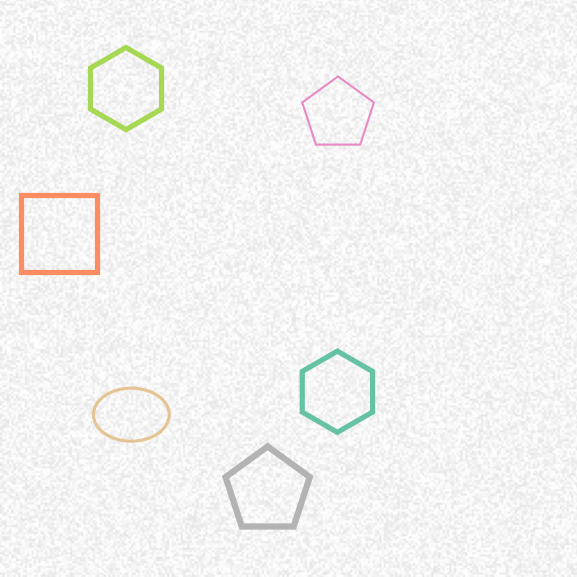[{"shape": "hexagon", "thickness": 2.5, "radius": 0.35, "center": [0.584, 0.321]}, {"shape": "square", "thickness": 2.5, "radius": 0.33, "center": [0.102, 0.595]}, {"shape": "pentagon", "thickness": 1, "radius": 0.33, "center": [0.585, 0.802]}, {"shape": "hexagon", "thickness": 2.5, "radius": 0.36, "center": [0.218, 0.846]}, {"shape": "oval", "thickness": 1.5, "radius": 0.33, "center": [0.227, 0.281]}, {"shape": "pentagon", "thickness": 3, "radius": 0.38, "center": [0.464, 0.149]}]